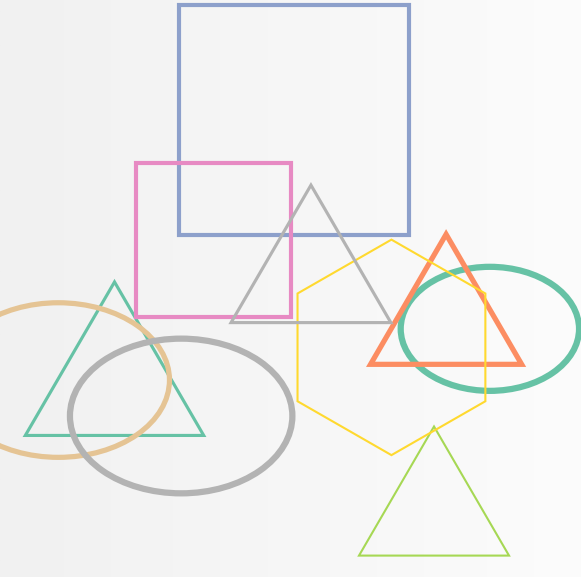[{"shape": "oval", "thickness": 3, "radius": 0.77, "center": [0.843, 0.43]}, {"shape": "triangle", "thickness": 1.5, "radius": 0.89, "center": [0.197, 0.334]}, {"shape": "triangle", "thickness": 2.5, "radius": 0.75, "center": [0.767, 0.443]}, {"shape": "square", "thickness": 2, "radius": 0.99, "center": [0.506, 0.791]}, {"shape": "square", "thickness": 2, "radius": 0.67, "center": [0.367, 0.584]}, {"shape": "triangle", "thickness": 1, "radius": 0.75, "center": [0.747, 0.112]}, {"shape": "hexagon", "thickness": 1, "radius": 0.93, "center": [0.673, 0.398]}, {"shape": "oval", "thickness": 2.5, "radius": 0.96, "center": [0.1, 0.341]}, {"shape": "oval", "thickness": 3, "radius": 0.96, "center": [0.312, 0.279]}, {"shape": "triangle", "thickness": 1.5, "radius": 0.79, "center": [0.535, 0.52]}]